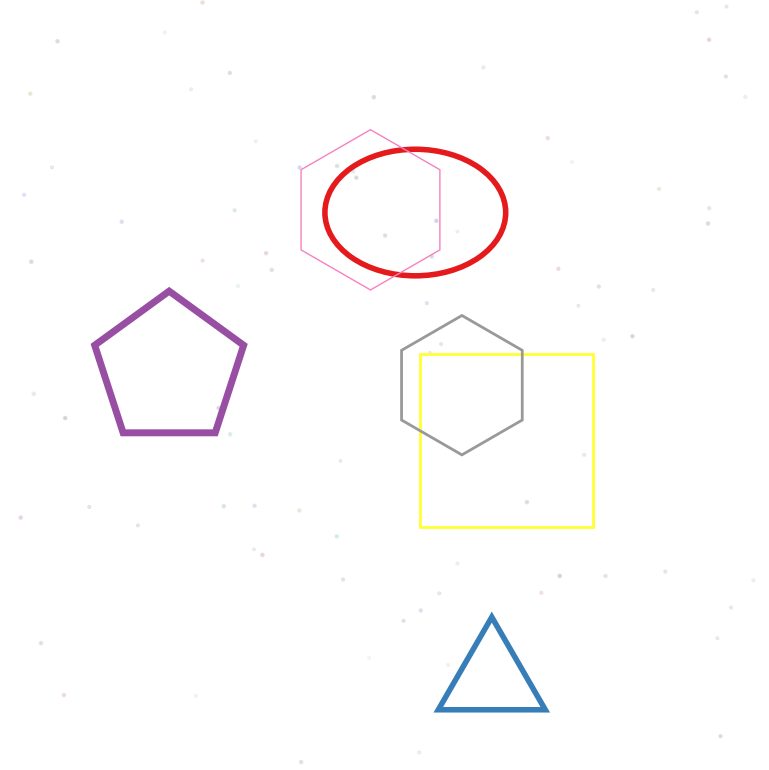[{"shape": "oval", "thickness": 2, "radius": 0.59, "center": [0.539, 0.724]}, {"shape": "triangle", "thickness": 2, "radius": 0.4, "center": [0.639, 0.118]}, {"shape": "pentagon", "thickness": 2.5, "radius": 0.51, "center": [0.22, 0.52]}, {"shape": "square", "thickness": 1, "radius": 0.56, "center": [0.658, 0.428]}, {"shape": "hexagon", "thickness": 0.5, "radius": 0.52, "center": [0.481, 0.728]}, {"shape": "hexagon", "thickness": 1, "radius": 0.45, "center": [0.6, 0.5]}]